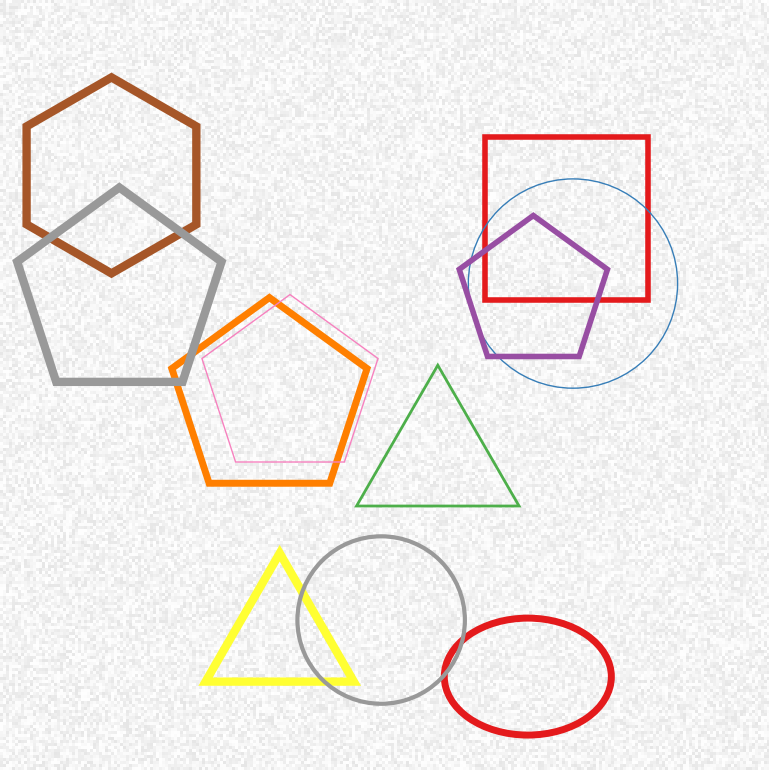[{"shape": "oval", "thickness": 2.5, "radius": 0.54, "center": [0.685, 0.121]}, {"shape": "square", "thickness": 2, "radius": 0.53, "center": [0.736, 0.716]}, {"shape": "circle", "thickness": 0.5, "radius": 0.68, "center": [0.744, 0.632]}, {"shape": "triangle", "thickness": 1, "radius": 0.61, "center": [0.569, 0.404]}, {"shape": "pentagon", "thickness": 2, "radius": 0.51, "center": [0.693, 0.619]}, {"shape": "pentagon", "thickness": 2.5, "radius": 0.67, "center": [0.35, 0.48]}, {"shape": "triangle", "thickness": 3, "radius": 0.56, "center": [0.363, 0.17]}, {"shape": "hexagon", "thickness": 3, "radius": 0.64, "center": [0.145, 0.772]}, {"shape": "pentagon", "thickness": 0.5, "radius": 0.6, "center": [0.377, 0.497]}, {"shape": "pentagon", "thickness": 3, "radius": 0.7, "center": [0.155, 0.617]}, {"shape": "circle", "thickness": 1.5, "radius": 0.54, "center": [0.495, 0.195]}]